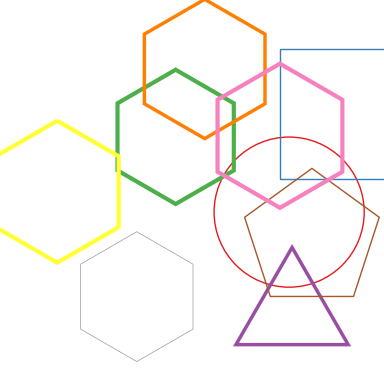[{"shape": "circle", "thickness": 1, "radius": 0.97, "center": [0.751, 0.449]}, {"shape": "square", "thickness": 1, "radius": 0.85, "center": [0.897, 0.703]}, {"shape": "hexagon", "thickness": 3, "radius": 0.87, "center": [0.456, 0.645]}, {"shape": "triangle", "thickness": 2.5, "radius": 0.84, "center": [0.759, 0.189]}, {"shape": "hexagon", "thickness": 2.5, "radius": 0.9, "center": [0.532, 0.821]}, {"shape": "hexagon", "thickness": 3, "radius": 0.92, "center": [0.149, 0.502]}, {"shape": "pentagon", "thickness": 1, "radius": 0.92, "center": [0.81, 0.379]}, {"shape": "hexagon", "thickness": 3, "radius": 0.94, "center": [0.727, 0.647]}, {"shape": "hexagon", "thickness": 0.5, "radius": 0.84, "center": [0.355, 0.229]}]